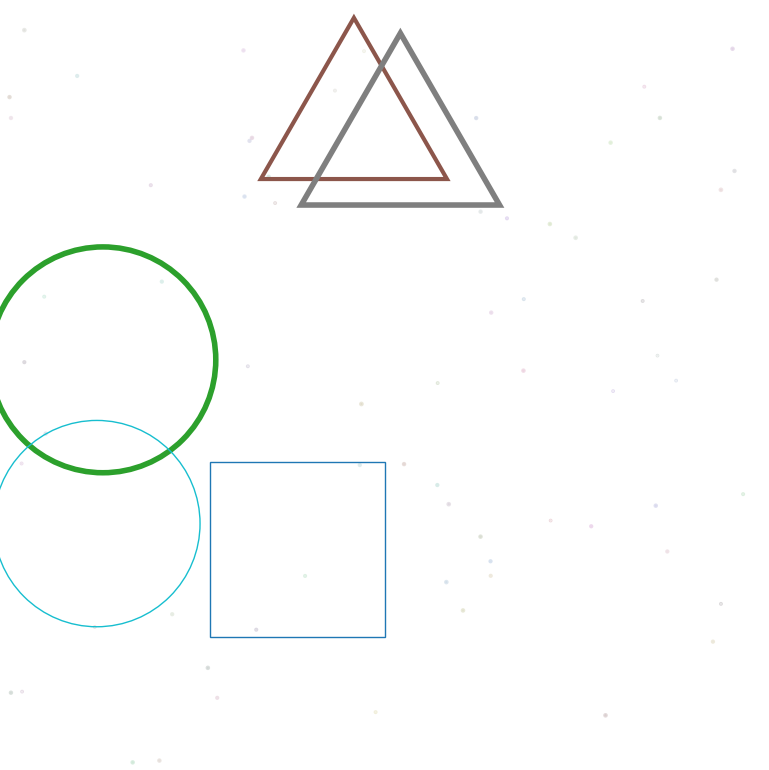[{"shape": "square", "thickness": 0.5, "radius": 0.57, "center": [0.387, 0.286]}, {"shape": "circle", "thickness": 2, "radius": 0.73, "center": [0.134, 0.533]}, {"shape": "triangle", "thickness": 1.5, "radius": 0.7, "center": [0.46, 0.837]}, {"shape": "triangle", "thickness": 2, "radius": 0.74, "center": [0.52, 0.808]}, {"shape": "circle", "thickness": 0.5, "radius": 0.67, "center": [0.126, 0.32]}]